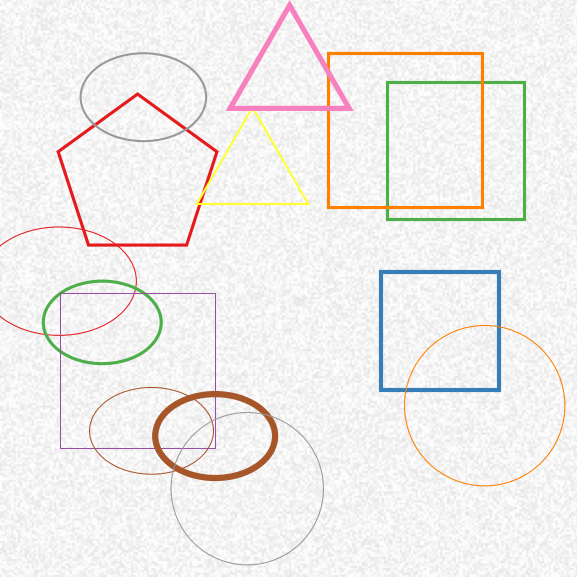[{"shape": "oval", "thickness": 0.5, "radius": 0.67, "center": [0.102, 0.512]}, {"shape": "pentagon", "thickness": 1.5, "radius": 0.72, "center": [0.238, 0.692]}, {"shape": "square", "thickness": 2, "radius": 0.51, "center": [0.761, 0.426]}, {"shape": "square", "thickness": 1.5, "radius": 0.59, "center": [0.789, 0.739]}, {"shape": "oval", "thickness": 1.5, "radius": 0.51, "center": [0.177, 0.441]}, {"shape": "square", "thickness": 0.5, "radius": 0.67, "center": [0.238, 0.357]}, {"shape": "circle", "thickness": 0.5, "radius": 0.69, "center": [0.839, 0.297]}, {"shape": "square", "thickness": 1.5, "radius": 0.67, "center": [0.701, 0.774]}, {"shape": "triangle", "thickness": 1, "radius": 0.56, "center": [0.437, 0.702]}, {"shape": "oval", "thickness": 0.5, "radius": 0.54, "center": [0.262, 0.253]}, {"shape": "oval", "thickness": 3, "radius": 0.52, "center": [0.373, 0.244]}, {"shape": "triangle", "thickness": 2.5, "radius": 0.6, "center": [0.502, 0.871]}, {"shape": "oval", "thickness": 1, "radius": 0.54, "center": [0.248, 0.831]}, {"shape": "circle", "thickness": 0.5, "radius": 0.66, "center": [0.428, 0.153]}]